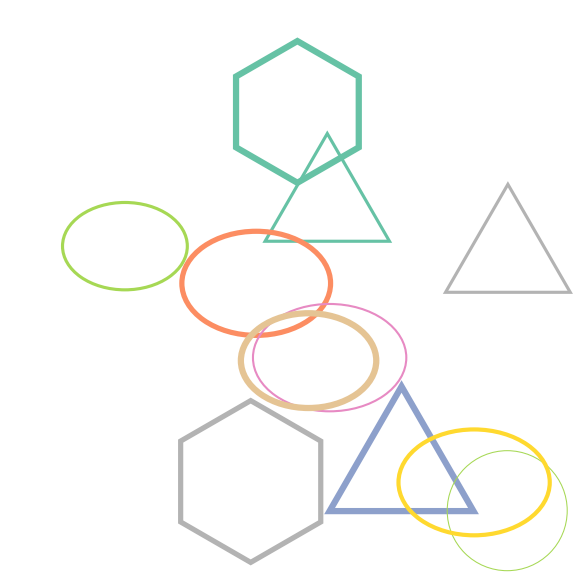[{"shape": "triangle", "thickness": 1.5, "radius": 0.62, "center": [0.567, 0.644]}, {"shape": "hexagon", "thickness": 3, "radius": 0.61, "center": [0.515, 0.805]}, {"shape": "oval", "thickness": 2.5, "radius": 0.64, "center": [0.444, 0.509]}, {"shape": "triangle", "thickness": 3, "radius": 0.72, "center": [0.695, 0.186]}, {"shape": "oval", "thickness": 1, "radius": 0.66, "center": [0.571, 0.38]}, {"shape": "oval", "thickness": 1.5, "radius": 0.54, "center": [0.216, 0.573]}, {"shape": "circle", "thickness": 0.5, "radius": 0.52, "center": [0.878, 0.115]}, {"shape": "oval", "thickness": 2, "radius": 0.65, "center": [0.821, 0.164]}, {"shape": "oval", "thickness": 3, "radius": 0.59, "center": [0.534, 0.375]}, {"shape": "triangle", "thickness": 1.5, "radius": 0.62, "center": [0.879, 0.555]}, {"shape": "hexagon", "thickness": 2.5, "radius": 0.7, "center": [0.434, 0.165]}]